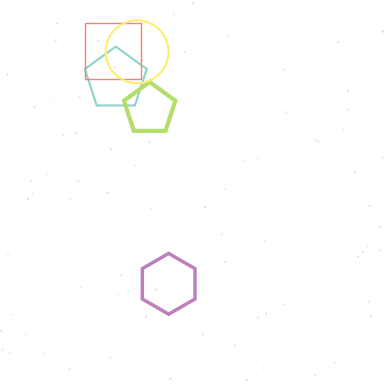[{"shape": "pentagon", "thickness": 1.5, "radius": 0.42, "center": [0.301, 0.795]}, {"shape": "square", "thickness": 1, "radius": 0.37, "center": [0.294, 0.868]}, {"shape": "pentagon", "thickness": 3, "radius": 0.35, "center": [0.389, 0.717]}, {"shape": "hexagon", "thickness": 2.5, "radius": 0.39, "center": [0.438, 0.263]}, {"shape": "circle", "thickness": 1.5, "radius": 0.41, "center": [0.356, 0.865]}]